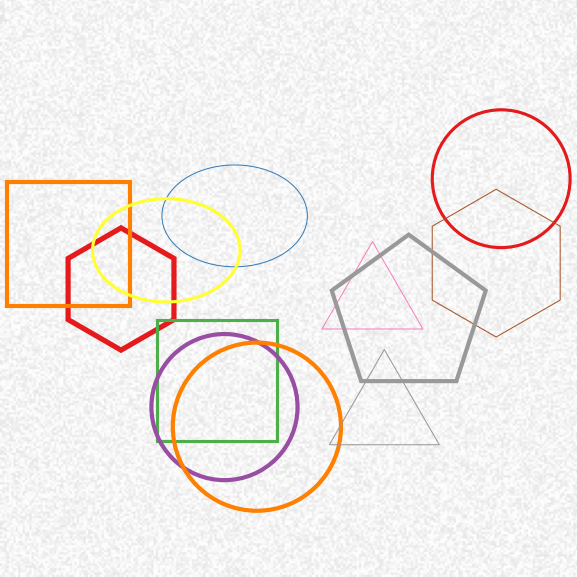[{"shape": "circle", "thickness": 1.5, "radius": 0.6, "center": [0.868, 0.69]}, {"shape": "hexagon", "thickness": 2.5, "radius": 0.53, "center": [0.21, 0.499]}, {"shape": "oval", "thickness": 0.5, "radius": 0.63, "center": [0.406, 0.625]}, {"shape": "square", "thickness": 1.5, "radius": 0.52, "center": [0.376, 0.34]}, {"shape": "circle", "thickness": 2, "radius": 0.63, "center": [0.389, 0.294]}, {"shape": "circle", "thickness": 2, "radius": 0.73, "center": [0.445, 0.26]}, {"shape": "square", "thickness": 2, "radius": 0.53, "center": [0.119, 0.577]}, {"shape": "oval", "thickness": 1.5, "radius": 0.64, "center": [0.288, 0.566]}, {"shape": "hexagon", "thickness": 0.5, "radius": 0.64, "center": [0.859, 0.543]}, {"shape": "triangle", "thickness": 0.5, "radius": 0.5, "center": [0.645, 0.48]}, {"shape": "triangle", "thickness": 0.5, "radius": 0.55, "center": [0.665, 0.284]}, {"shape": "pentagon", "thickness": 2, "radius": 0.7, "center": [0.708, 0.453]}]